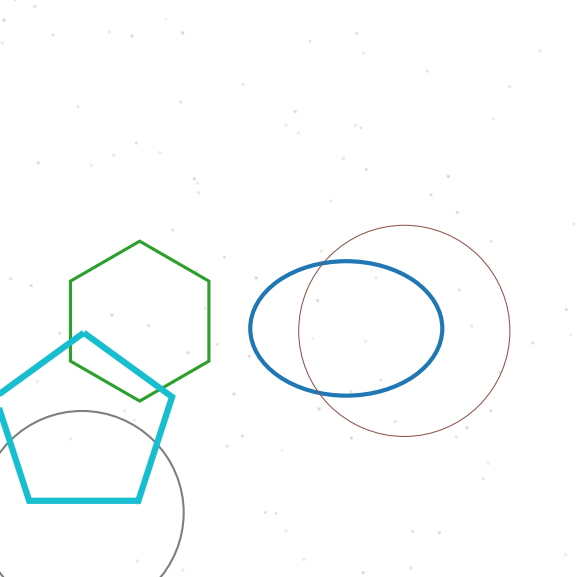[{"shape": "oval", "thickness": 2, "radius": 0.83, "center": [0.6, 0.43]}, {"shape": "hexagon", "thickness": 1.5, "radius": 0.69, "center": [0.242, 0.443]}, {"shape": "circle", "thickness": 0.5, "radius": 0.91, "center": [0.7, 0.426]}, {"shape": "circle", "thickness": 1, "radius": 0.88, "center": [0.142, 0.111]}, {"shape": "pentagon", "thickness": 3, "radius": 0.8, "center": [0.145, 0.262]}]